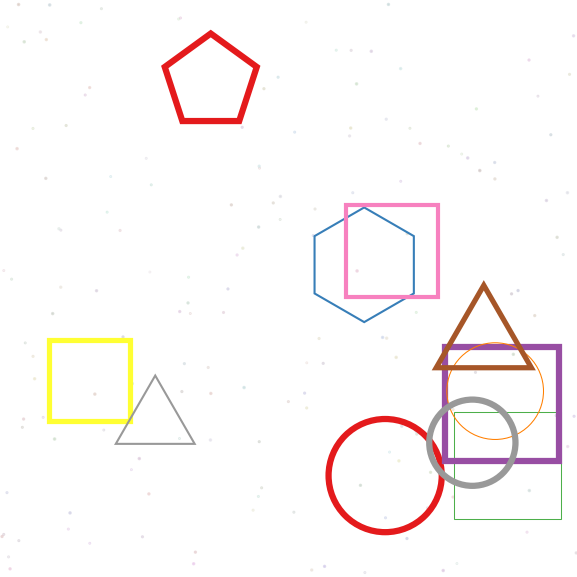[{"shape": "pentagon", "thickness": 3, "radius": 0.42, "center": [0.365, 0.857]}, {"shape": "circle", "thickness": 3, "radius": 0.49, "center": [0.667, 0.176]}, {"shape": "hexagon", "thickness": 1, "radius": 0.5, "center": [0.631, 0.541]}, {"shape": "square", "thickness": 0.5, "radius": 0.46, "center": [0.879, 0.193]}, {"shape": "square", "thickness": 3, "radius": 0.5, "center": [0.869, 0.299]}, {"shape": "circle", "thickness": 0.5, "radius": 0.42, "center": [0.857, 0.322]}, {"shape": "square", "thickness": 2.5, "radius": 0.35, "center": [0.155, 0.34]}, {"shape": "triangle", "thickness": 2.5, "radius": 0.48, "center": [0.838, 0.41]}, {"shape": "square", "thickness": 2, "radius": 0.4, "center": [0.679, 0.564]}, {"shape": "circle", "thickness": 3, "radius": 0.37, "center": [0.818, 0.233]}, {"shape": "triangle", "thickness": 1, "radius": 0.39, "center": [0.269, 0.27]}]